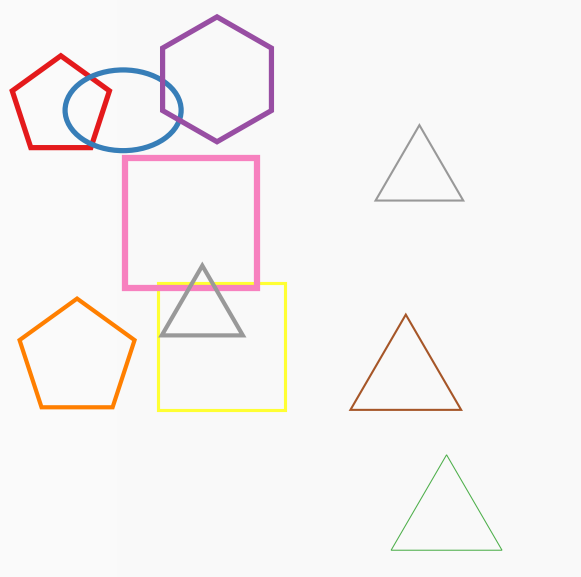[{"shape": "pentagon", "thickness": 2.5, "radius": 0.44, "center": [0.105, 0.815]}, {"shape": "oval", "thickness": 2.5, "radius": 0.5, "center": [0.212, 0.808]}, {"shape": "triangle", "thickness": 0.5, "radius": 0.55, "center": [0.768, 0.101]}, {"shape": "hexagon", "thickness": 2.5, "radius": 0.54, "center": [0.373, 0.862]}, {"shape": "pentagon", "thickness": 2, "radius": 0.52, "center": [0.133, 0.378]}, {"shape": "square", "thickness": 1.5, "radius": 0.55, "center": [0.381, 0.399]}, {"shape": "triangle", "thickness": 1, "radius": 0.55, "center": [0.698, 0.344]}, {"shape": "square", "thickness": 3, "radius": 0.56, "center": [0.329, 0.613]}, {"shape": "triangle", "thickness": 1, "radius": 0.44, "center": [0.722, 0.695]}, {"shape": "triangle", "thickness": 2, "radius": 0.4, "center": [0.348, 0.459]}]